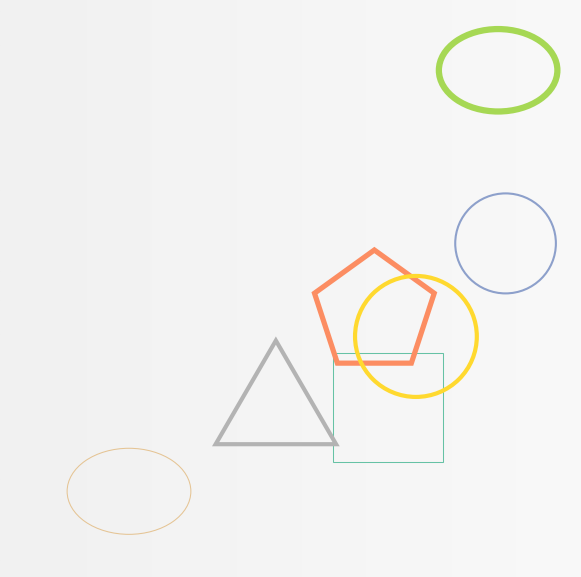[{"shape": "square", "thickness": 0.5, "radius": 0.47, "center": [0.668, 0.293]}, {"shape": "pentagon", "thickness": 2.5, "radius": 0.54, "center": [0.644, 0.458]}, {"shape": "circle", "thickness": 1, "radius": 0.43, "center": [0.87, 0.578]}, {"shape": "oval", "thickness": 3, "radius": 0.51, "center": [0.857, 0.877]}, {"shape": "circle", "thickness": 2, "radius": 0.52, "center": [0.716, 0.417]}, {"shape": "oval", "thickness": 0.5, "radius": 0.53, "center": [0.222, 0.148]}, {"shape": "triangle", "thickness": 2, "radius": 0.6, "center": [0.475, 0.29]}]